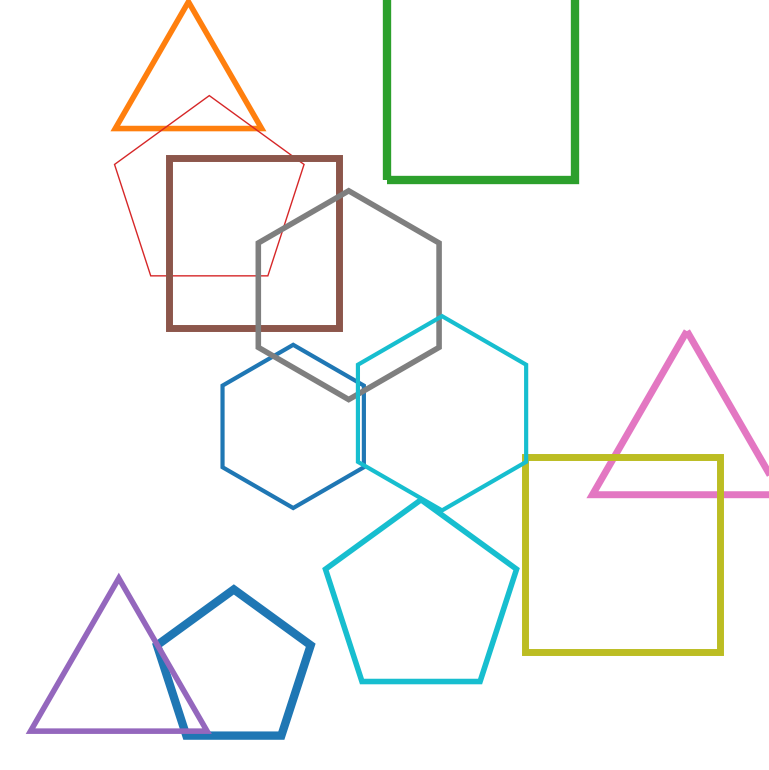[{"shape": "hexagon", "thickness": 1.5, "radius": 0.53, "center": [0.381, 0.446]}, {"shape": "pentagon", "thickness": 3, "radius": 0.52, "center": [0.304, 0.13]}, {"shape": "triangle", "thickness": 2, "radius": 0.55, "center": [0.245, 0.888]}, {"shape": "square", "thickness": 3, "radius": 0.61, "center": [0.624, 0.888]}, {"shape": "pentagon", "thickness": 0.5, "radius": 0.65, "center": [0.272, 0.746]}, {"shape": "triangle", "thickness": 2, "radius": 0.66, "center": [0.154, 0.117]}, {"shape": "square", "thickness": 2.5, "radius": 0.55, "center": [0.33, 0.685]}, {"shape": "triangle", "thickness": 2.5, "radius": 0.71, "center": [0.892, 0.428]}, {"shape": "hexagon", "thickness": 2, "radius": 0.68, "center": [0.453, 0.617]}, {"shape": "square", "thickness": 2.5, "radius": 0.63, "center": [0.809, 0.28]}, {"shape": "pentagon", "thickness": 2, "radius": 0.65, "center": [0.547, 0.22]}, {"shape": "hexagon", "thickness": 1.5, "radius": 0.63, "center": [0.574, 0.463]}]